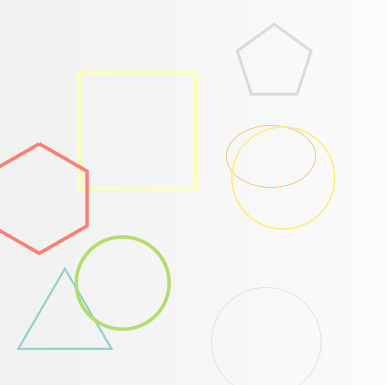[{"shape": "triangle", "thickness": 1.5, "radius": 0.69, "center": [0.167, 0.163]}, {"shape": "square", "thickness": 2.5, "radius": 0.75, "center": [0.353, 0.662]}, {"shape": "hexagon", "thickness": 2.5, "radius": 0.71, "center": [0.101, 0.484]}, {"shape": "oval", "thickness": 0.5, "radius": 0.58, "center": [0.699, 0.594]}, {"shape": "circle", "thickness": 2.5, "radius": 0.6, "center": [0.317, 0.265]}, {"shape": "pentagon", "thickness": 2, "radius": 0.5, "center": [0.708, 0.837]}, {"shape": "circle", "thickness": 0.5, "radius": 0.71, "center": [0.687, 0.112]}, {"shape": "circle", "thickness": 1, "radius": 0.66, "center": [0.731, 0.538]}]